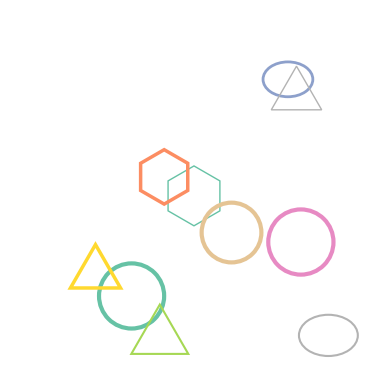[{"shape": "hexagon", "thickness": 1, "radius": 0.39, "center": [0.504, 0.491]}, {"shape": "circle", "thickness": 3, "radius": 0.42, "center": [0.342, 0.231]}, {"shape": "hexagon", "thickness": 2.5, "radius": 0.35, "center": [0.426, 0.541]}, {"shape": "oval", "thickness": 2, "radius": 0.32, "center": [0.748, 0.794]}, {"shape": "circle", "thickness": 3, "radius": 0.42, "center": [0.781, 0.371]}, {"shape": "triangle", "thickness": 1.5, "radius": 0.43, "center": [0.415, 0.123]}, {"shape": "triangle", "thickness": 2.5, "radius": 0.38, "center": [0.248, 0.29]}, {"shape": "circle", "thickness": 3, "radius": 0.39, "center": [0.601, 0.396]}, {"shape": "triangle", "thickness": 1, "radius": 0.38, "center": [0.77, 0.753]}, {"shape": "oval", "thickness": 1.5, "radius": 0.38, "center": [0.853, 0.129]}]